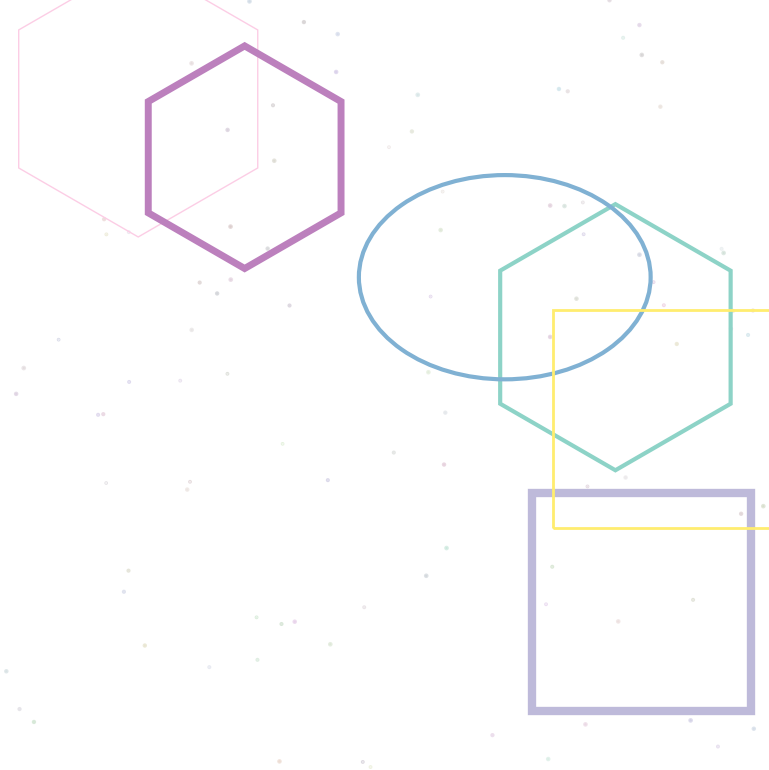[{"shape": "hexagon", "thickness": 1.5, "radius": 0.86, "center": [0.799, 0.562]}, {"shape": "square", "thickness": 3, "radius": 0.71, "center": [0.833, 0.218]}, {"shape": "oval", "thickness": 1.5, "radius": 0.95, "center": [0.656, 0.64]}, {"shape": "hexagon", "thickness": 0.5, "radius": 0.9, "center": [0.18, 0.871]}, {"shape": "hexagon", "thickness": 2.5, "radius": 0.72, "center": [0.318, 0.796]}, {"shape": "square", "thickness": 1, "radius": 0.71, "center": [0.859, 0.455]}]